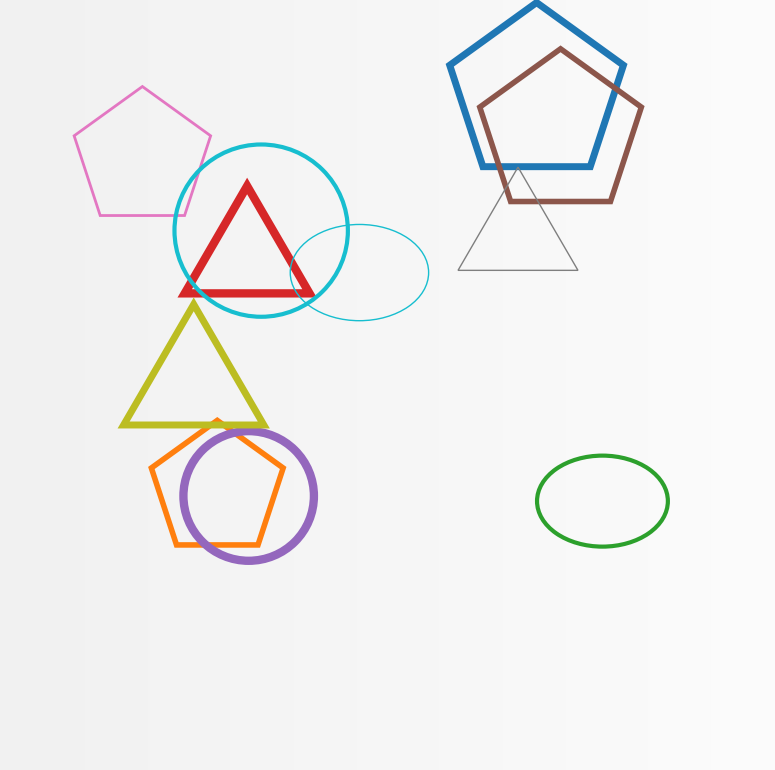[{"shape": "pentagon", "thickness": 2.5, "radius": 0.59, "center": [0.692, 0.879]}, {"shape": "pentagon", "thickness": 2, "radius": 0.45, "center": [0.28, 0.365]}, {"shape": "oval", "thickness": 1.5, "radius": 0.42, "center": [0.777, 0.349]}, {"shape": "triangle", "thickness": 3, "radius": 0.46, "center": [0.319, 0.665]}, {"shape": "circle", "thickness": 3, "radius": 0.42, "center": [0.321, 0.356]}, {"shape": "pentagon", "thickness": 2, "radius": 0.55, "center": [0.723, 0.827]}, {"shape": "pentagon", "thickness": 1, "radius": 0.46, "center": [0.184, 0.795]}, {"shape": "triangle", "thickness": 0.5, "radius": 0.45, "center": [0.668, 0.694]}, {"shape": "triangle", "thickness": 2.5, "radius": 0.52, "center": [0.25, 0.5]}, {"shape": "circle", "thickness": 1.5, "radius": 0.56, "center": [0.337, 0.7]}, {"shape": "oval", "thickness": 0.5, "radius": 0.45, "center": [0.464, 0.646]}]